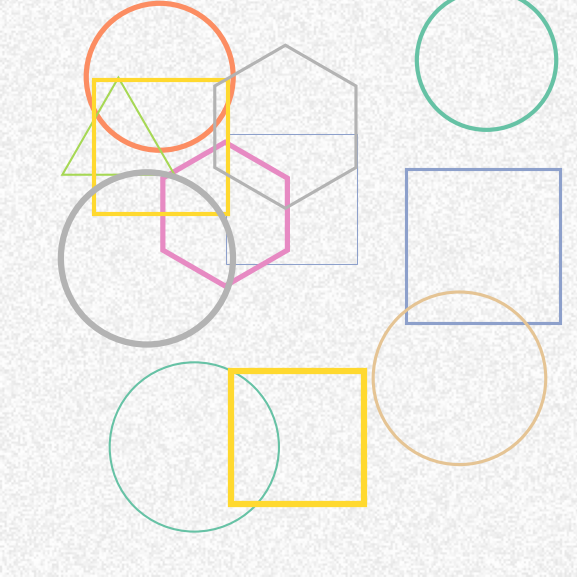[{"shape": "circle", "thickness": 1, "radius": 0.73, "center": [0.336, 0.225]}, {"shape": "circle", "thickness": 2, "radius": 0.6, "center": [0.842, 0.895]}, {"shape": "circle", "thickness": 2.5, "radius": 0.64, "center": [0.277, 0.866]}, {"shape": "square", "thickness": 1.5, "radius": 0.67, "center": [0.836, 0.573]}, {"shape": "square", "thickness": 0.5, "radius": 0.56, "center": [0.505, 0.654]}, {"shape": "hexagon", "thickness": 2.5, "radius": 0.62, "center": [0.39, 0.628]}, {"shape": "triangle", "thickness": 1, "radius": 0.56, "center": [0.205, 0.753]}, {"shape": "square", "thickness": 2, "radius": 0.58, "center": [0.279, 0.745]}, {"shape": "square", "thickness": 3, "radius": 0.58, "center": [0.515, 0.241]}, {"shape": "circle", "thickness": 1.5, "radius": 0.75, "center": [0.796, 0.344]}, {"shape": "hexagon", "thickness": 1.5, "radius": 0.71, "center": [0.494, 0.78]}, {"shape": "circle", "thickness": 3, "radius": 0.75, "center": [0.254, 0.552]}]